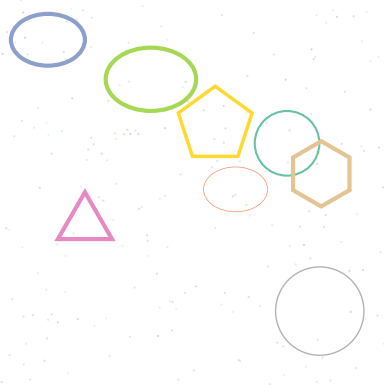[{"shape": "circle", "thickness": 1.5, "radius": 0.42, "center": [0.746, 0.628]}, {"shape": "oval", "thickness": 0.5, "radius": 0.42, "center": [0.612, 0.508]}, {"shape": "oval", "thickness": 3, "radius": 0.48, "center": [0.124, 0.897]}, {"shape": "triangle", "thickness": 3, "radius": 0.41, "center": [0.221, 0.42]}, {"shape": "oval", "thickness": 3, "radius": 0.59, "center": [0.392, 0.794]}, {"shape": "pentagon", "thickness": 2.5, "radius": 0.5, "center": [0.559, 0.675]}, {"shape": "hexagon", "thickness": 3, "radius": 0.42, "center": [0.834, 0.549]}, {"shape": "circle", "thickness": 1, "radius": 0.57, "center": [0.831, 0.192]}]